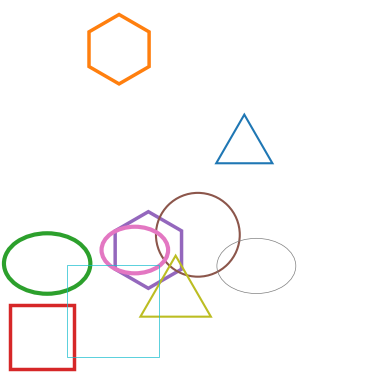[{"shape": "triangle", "thickness": 1.5, "radius": 0.42, "center": [0.635, 0.618]}, {"shape": "hexagon", "thickness": 2.5, "radius": 0.45, "center": [0.309, 0.872]}, {"shape": "oval", "thickness": 3, "radius": 0.56, "center": [0.122, 0.316]}, {"shape": "square", "thickness": 2.5, "radius": 0.42, "center": [0.108, 0.124]}, {"shape": "hexagon", "thickness": 2.5, "radius": 0.5, "center": [0.385, 0.351]}, {"shape": "circle", "thickness": 1.5, "radius": 0.54, "center": [0.514, 0.39]}, {"shape": "oval", "thickness": 3, "radius": 0.43, "center": [0.35, 0.351]}, {"shape": "oval", "thickness": 0.5, "radius": 0.51, "center": [0.666, 0.309]}, {"shape": "triangle", "thickness": 1.5, "radius": 0.53, "center": [0.456, 0.23]}, {"shape": "square", "thickness": 0.5, "radius": 0.59, "center": [0.293, 0.192]}]